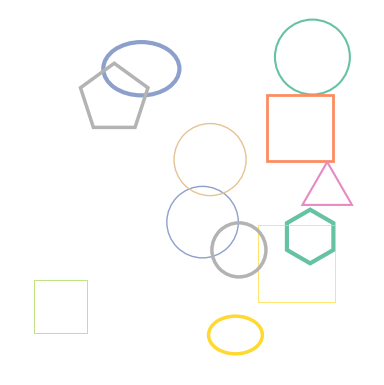[{"shape": "hexagon", "thickness": 3, "radius": 0.35, "center": [0.806, 0.386]}, {"shape": "circle", "thickness": 1.5, "radius": 0.49, "center": [0.811, 0.852]}, {"shape": "square", "thickness": 2, "radius": 0.43, "center": [0.78, 0.667]}, {"shape": "circle", "thickness": 1, "radius": 0.46, "center": [0.526, 0.423]}, {"shape": "oval", "thickness": 3, "radius": 0.49, "center": [0.367, 0.821]}, {"shape": "triangle", "thickness": 1.5, "radius": 0.37, "center": [0.85, 0.505]}, {"shape": "square", "thickness": 0.5, "radius": 0.35, "center": [0.157, 0.204]}, {"shape": "square", "thickness": 0.5, "radius": 0.5, "center": [0.77, 0.316]}, {"shape": "oval", "thickness": 2.5, "radius": 0.35, "center": [0.612, 0.13]}, {"shape": "circle", "thickness": 1, "radius": 0.47, "center": [0.546, 0.585]}, {"shape": "pentagon", "thickness": 2.5, "radius": 0.46, "center": [0.297, 0.744]}, {"shape": "circle", "thickness": 2.5, "radius": 0.35, "center": [0.621, 0.351]}]